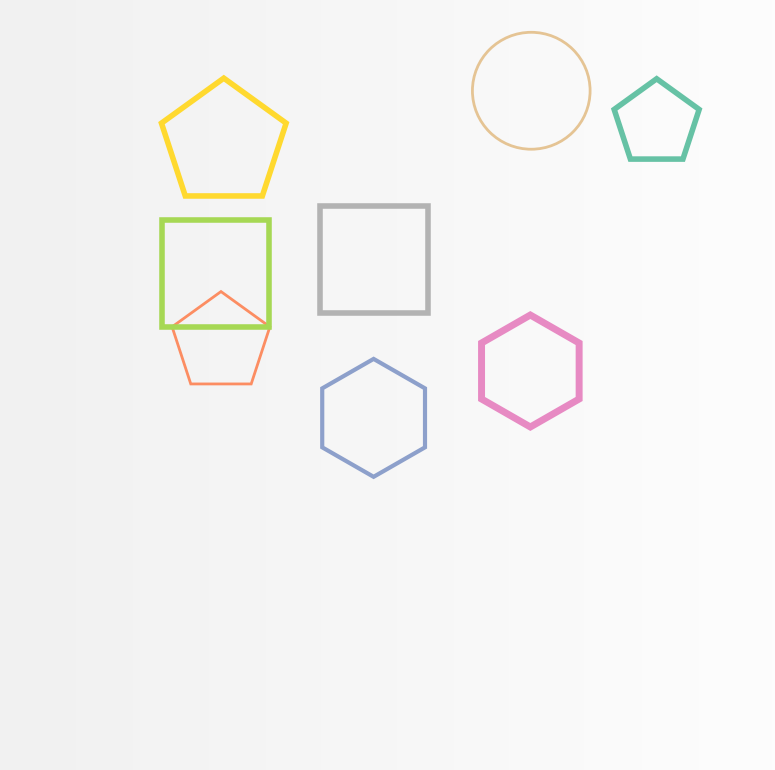[{"shape": "pentagon", "thickness": 2, "radius": 0.29, "center": [0.847, 0.84]}, {"shape": "pentagon", "thickness": 1, "radius": 0.33, "center": [0.285, 0.555]}, {"shape": "hexagon", "thickness": 1.5, "radius": 0.38, "center": [0.482, 0.457]}, {"shape": "hexagon", "thickness": 2.5, "radius": 0.36, "center": [0.684, 0.518]}, {"shape": "square", "thickness": 2, "radius": 0.34, "center": [0.278, 0.645]}, {"shape": "pentagon", "thickness": 2, "radius": 0.42, "center": [0.289, 0.814]}, {"shape": "circle", "thickness": 1, "radius": 0.38, "center": [0.685, 0.882]}, {"shape": "square", "thickness": 2, "radius": 0.35, "center": [0.483, 0.663]}]